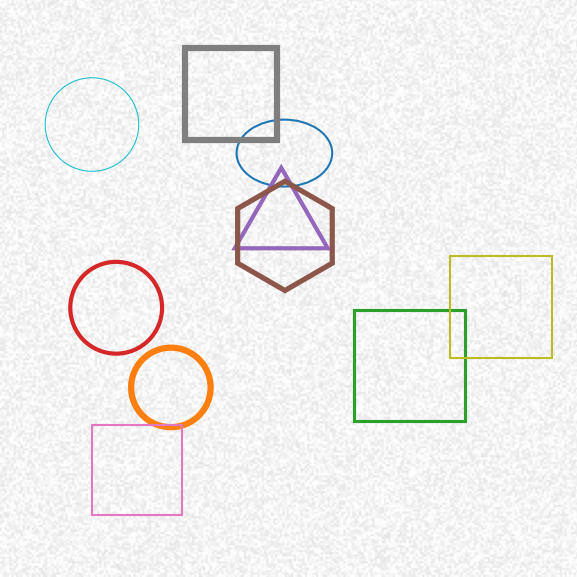[{"shape": "oval", "thickness": 1, "radius": 0.41, "center": [0.492, 0.734]}, {"shape": "circle", "thickness": 3, "radius": 0.34, "center": [0.296, 0.328]}, {"shape": "square", "thickness": 1.5, "radius": 0.48, "center": [0.709, 0.367]}, {"shape": "circle", "thickness": 2, "radius": 0.4, "center": [0.201, 0.466]}, {"shape": "triangle", "thickness": 2, "radius": 0.46, "center": [0.487, 0.616]}, {"shape": "hexagon", "thickness": 2.5, "radius": 0.47, "center": [0.493, 0.591]}, {"shape": "square", "thickness": 1, "radius": 0.39, "center": [0.238, 0.185]}, {"shape": "square", "thickness": 3, "radius": 0.4, "center": [0.399, 0.836]}, {"shape": "square", "thickness": 1, "radius": 0.44, "center": [0.868, 0.468]}, {"shape": "circle", "thickness": 0.5, "radius": 0.41, "center": [0.159, 0.784]}]